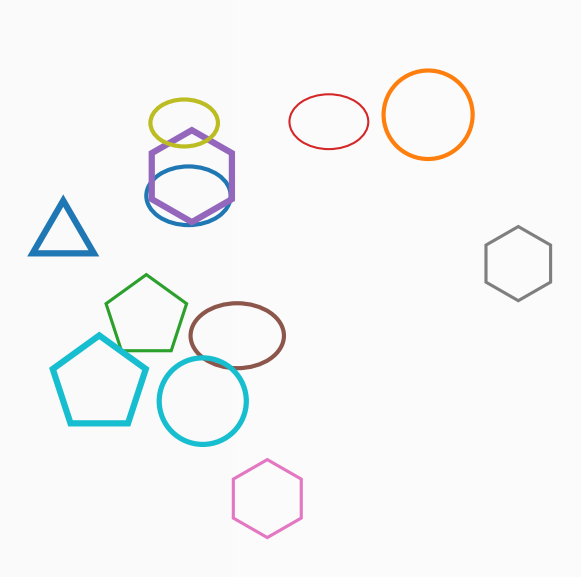[{"shape": "triangle", "thickness": 3, "radius": 0.3, "center": [0.109, 0.591]}, {"shape": "oval", "thickness": 2, "radius": 0.36, "center": [0.324, 0.66]}, {"shape": "circle", "thickness": 2, "radius": 0.38, "center": [0.737, 0.8]}, {"shape": "pentagon", "thickness": 1.5, "radius": 0.36, "center": [0.252, 0.451]}, {"shape": "oval", "thickness": 1, "radius": 0.34, "center": [0.566, 0.788]}, {"shape": "hexagon", "thickness": 3, "radius": 0.4, "center": [0.33, 0.694]}, {"shape": "oval", "thickness": 2, "radius": 0.4, "center": [0.408, 0.418]}, {"shape": "hexagon", "thickness": 1.5, "radius": 0.34, "center": [0.46, 0.136]}, {"shape": "hexagon", "thickness": 1.5, "radius": 0.32, "center": [0.892, 0.543]}, {"shape": "oval", "thickness": 2, "radius": 0.29, "center": [0.317, 0.786]}, {"shape": "circle", "thickness": 2.5, "radius": 0.37, "center": [0.349, 0.305]}, {"shape": "pentagon", "thickness": 3, "radius": 0.42, "center": [0.171, 0.334]}]